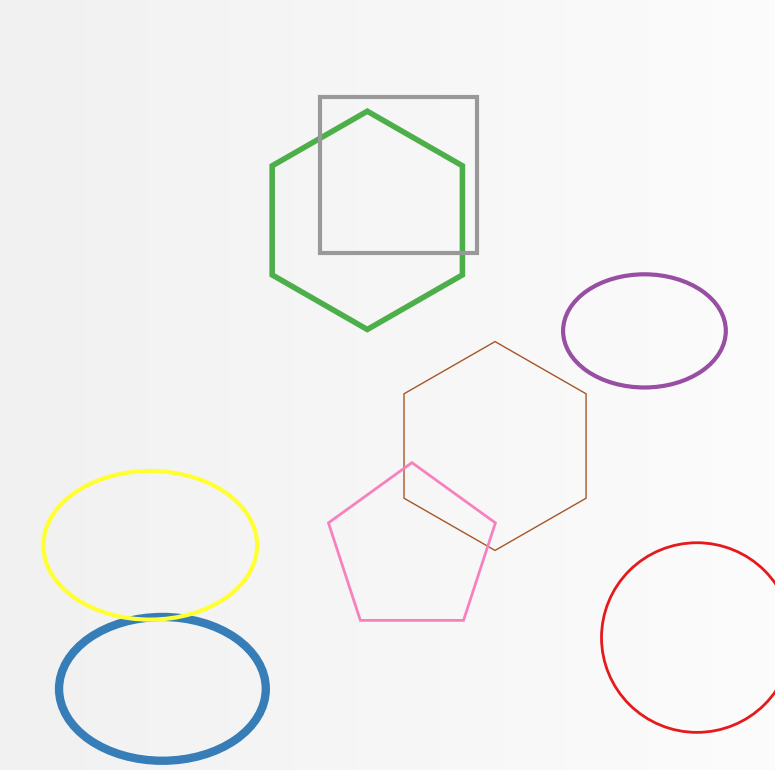[{"shape": "circle", "thickness": 1, "radius": 0.62, "center": [0.899, 0.172]}, {"shape": "oval", "thickness": 3, "radius": 0.67, "center": [0.21, 0.105]}, {"shape": "hexagon", "thickness": 2, "radius": 0.71, "center": [0.474, 0.714]}, {"shape": "oval", "thickness": 1.5, "radius": 0.52, "center": [0.832, 0.57]}, {"shape": "oval", "thickness": 1.5, "radius": 0.69, "center": [0.194, 0.292]}, {"shape": "hexagon", "thickness": 0.5, "radius": 0.68, "center": [0.639, 0.421]}, {"shape": "pentagon", "thickness": 1, "radius": 0.57, "center": [0.532, 0.286]}, {"shape": "square", "thickness": 1.5, "radius": 0.51, "center": [0.515, 0.773]}]